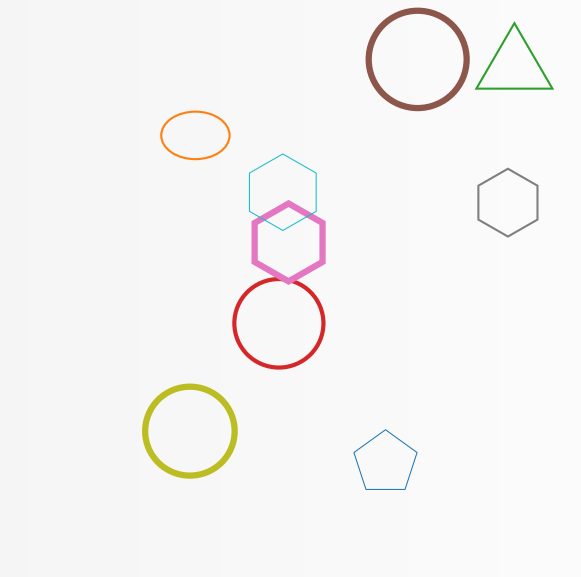[{"shape": "pentagon", "thickness": 0.5, "radius": 0.29, "center": [0.663, 0.198]}, {"shape": "oval", "thickness": 1, "radius": 0.29, "center": [0.336, 0.765]}, {"shape": "triangle", "thickness": 1, "radius": 0.38, "center": [0.885, 0.883]}, {"shape": "circle", "thickness": 2, "radius": 0.38, "center": [0.48, 0.439]}, {"shape": "circle", "thickness": 3, "radius": 0.42, "center": [0.719, 0.896]}, {"shape": "hexagon", "thickness": 3, "radius": 0.34, "center": [0.497, 0.579]}, {"shape": "hexagon", "thickness": 1, "radius": 0.29, "center": [0.874, 0.648]}, {"shape": "circle", "thickness": 3, "radius": 0.38, "center": [0.327, 0.253]}, {"shape": "hexagon", "thickness": 0.5, "radius": 0.33, "center": [0.487, 0.666]}]